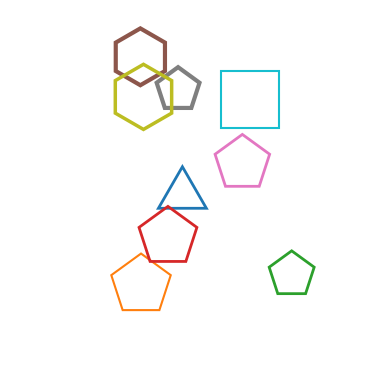[{"shape": "triangle", "thickness": 2, "radius": 0.36, "center": [0.474, 0.495]}, {"shape": "pentagon", "thickness": 1.5, "radius": 0.41, "center": [0.366, 0.26]}, {"shape": "pentagon", "thickness": 2, "radius": 0.31, "center": [0.758, 0.287]}, {"shape": "pentagon", "thickness": 2, "radius": 0.4, "center": [0.436, 0.385]}, {"shape": "hexagon", "thickness": 3, "radius": 0.37, "center": [0.365, 0.852]}, {"shape": "pentagon", "thickness": 2, "radius": 0.37, "center": [0.629, 0.576]}, {"shape": "pentagon", "thickness": 3, "radius": 0.29, "center": [0.463, 0.767]}, {"shape": "hexagon", "thickness": 2.5, "radius": 0.42, "center": [0.373, 0.748]}, {"shape": "square", "thickness": 1.5, "radius": 0.37, "center": [0.649, 0.741]}]